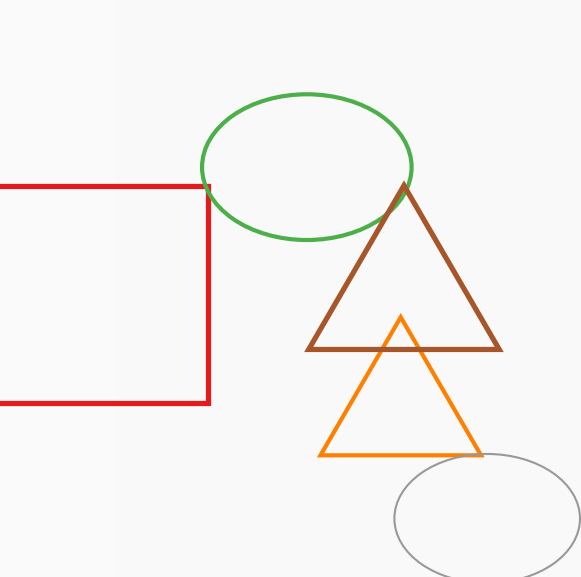[{"shape": "square", "thickness": 2.5, "radius": 0.94, "center": [0.171, 0.489]}, {"shape": "oval", "thickness": 2, "radius": 0.9, "center": [0.528, 0.71]}, {"shape": "triangle", "thickness": 2, "radius": 0.8, "center": [0.689, 0.29]}, {"shape": "triangle", "thickness": 2.5, "radius": 0.95, "center": [0.695, 0.489]}, {"shape": "oval", "thickness": 1, "radius": 0.8, "center": [0.838, 0.101]}]